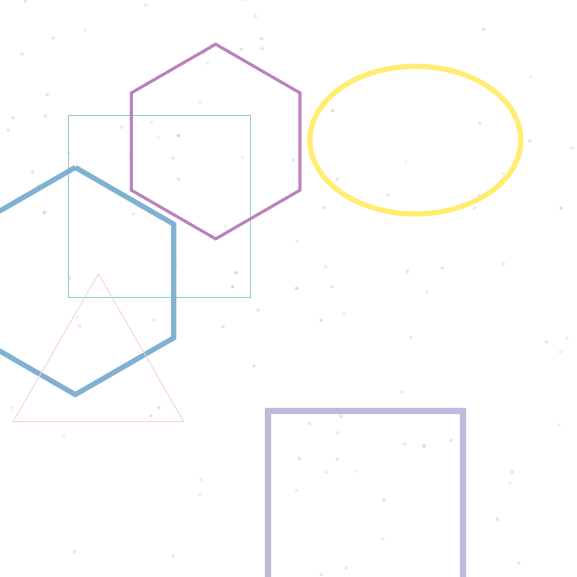[{"shape": "square", "thickness": 0.5, "radius": 0.79, "center": [0.275, 0.643]}, {"shape": "square", "thickness": 3, "radius": 0.85, "center": [0.633, 0.119]}, {"shape": "hexagon", "thickness": 2.5, "radius": 0.98, "center": [0.13, 0.513]}, {"shape": "triangle", "thickness": 0.5, "radius": 0.85, "center": [0.17, 0.354]}, {"shape": "hexagon", "thickness": 1.5, "radius": 0.84, "center": [0.373, 0.754]}, {"shape": "oval", "thickness": 2.5, "radius": 0.91, "center": [0.719, 0.756]}]